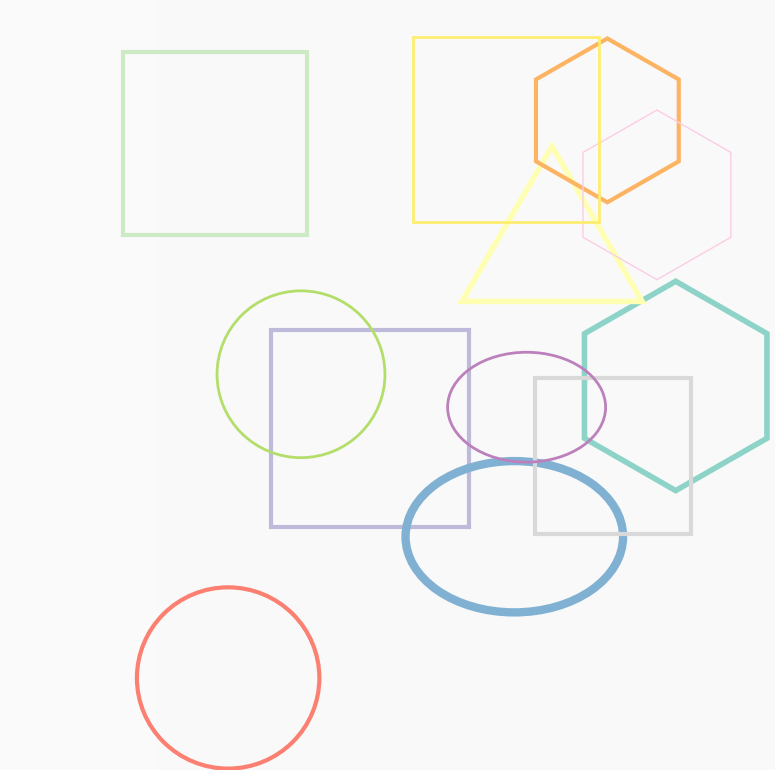[{"shape": "hexagon", "thickness": 2, "radius": 0.68, "center": [0.872, 0.499]}, {"shape": "triangle", "thickness": 2, "radius": 0.67, "center": [0.712, 0.676]}, {"shape": "square", "thickness": 1.5, "radius": 0.64, "center": [0.478, 0.443]}, {"shape": "circle", "thickness": 1.5, "radius": 0.59, "center": [0.294, 0.12]}, {"shape": "oval", "thickness": 3, "radius": 0.7, "center": [0.664, 0.303]}, {"shape": "hexagon", "thickness": 1.5, "radius": 0.53, "center": [0.784, 0.844]}, {"shape": "circle", "thickness": 1, "radius": 0.54, "center": [0.388, 0.514]}, {"shape": "hexagon", "thickness": 0.5, "radius": 0.55, "center": [0.848, 0.747]}, {"shape": "square", "thickness": 1.5, "radius": 0.5, "center": [0.791, 0.408]}, {"shape": "oval", "thickness": 1, "radius": 0.51, "center": [0.679, 0.471]}, {"shape": "square", "thickness": 1.5, "radius": 0.59, "center": [0.277, 0.814]}, {"shape": "square", "thickness": 1, "radius": 0.6, "center": [0.653, 0.831]}]